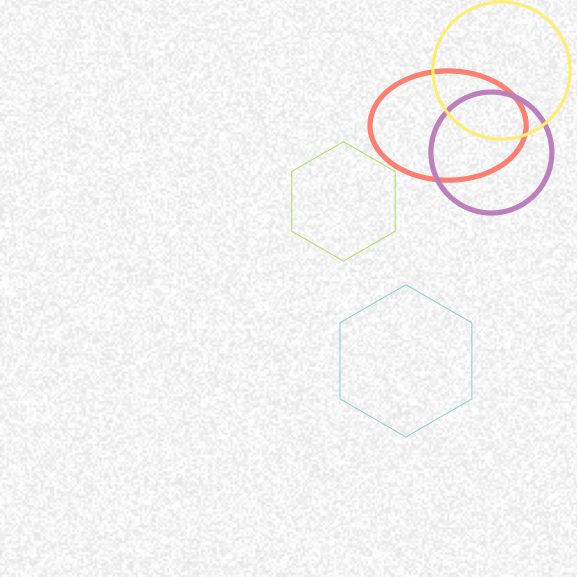[{"shape": "hexagon", "thickness": 0.5, "radius": 0.66, "center": [0.703, 0.374]}, {"shape": "oval", "thickness": 2.5, "radius": 0.68, "center": [0.776, 0.782]}, {"shape": "hexagon", "thickness": 0.5, "radius": 0.52, "center": [0.595, 0.65]}, {"shape": "circle", "thickness": 2.5, "radius": 0.52, "center": [0.851, 0.735]}, {"shape": "circle", "thickness": 1.5, "radius": 0.59, "center": [0.868, 0.877]}]